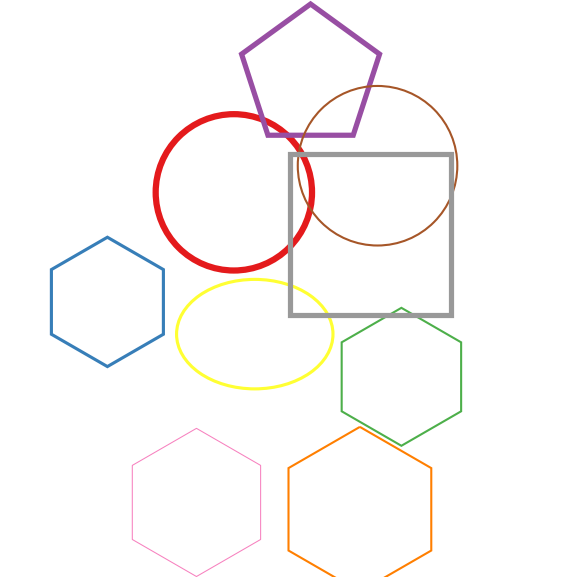[{"shape": "circle", "thickness": 3, "radius": 0.68, "center": [0.405, 0.666]}, {"shape": "hexagon", "thickness": 1.5, "radius": 0.56, "center": [0.186, 0.476]}, {"shape": "hexagon", "thickness": 1, "radius": 0.6, "center": [0.695, 0.347]}, {"shape": "pentagon", "thickness": 2.5, "radius": 0.63, "center": [0.538, 0.867]}, {"shape": "hexagon", "thickness": 1, "radius": 0.71, "center": [0.623, 0.117]}, {"shape": "oval", "thickness": 1.5, "radius": 0.68, "center": [0.441, 0.421]}, {"shape": "circle", "thickness": 1, "radius": 0.69, "center": [0.654, 0.712]}, {"shape": "hexagon", "thickness": 0.5, "radius": 0.64, "center": [0.34, 0.129]}, {"shape": "square", "thickness": 2.5, "radius": 0.7, "center": [0.642, 0.593]}]